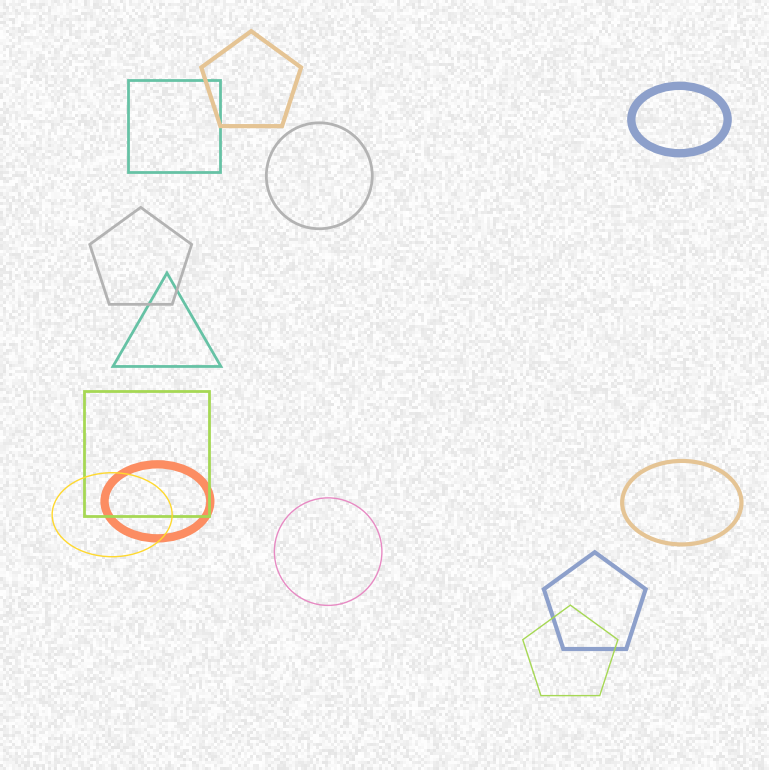[{"shape": "triangle", "thickness": 1, "radius": 0.4, "center": [0.217, 0.565]}, {"shape": "square", "thickness": 1, "radius": 0.3, "center": [0.226, 0.836]}, {"shape": "oval", "thickness": 3, "radius": 0.34, "center": [0.204, 0.349]}, {"shape": "oval", "thickness": 3, "radius": 0.31, "center": [0.882, 0.845]}, {"shape": "pentagon", "thickness": 1.5, "radius": 0.35, "center": [0.772, 0.213]}, {"shape": "circle", "thickness": 0.5, "radius": 0.35, "center": [0.426, 0.284]}, {"shape": "square", "thickness": 1, "radius": 0.4, "center": [0.19, 0.411]}, {"shape": "pentagon", "thickness": 0.5, "radius": 0.32, "center": [0.741, 0.149]}, {"shape": "oval", "thickness": 0.5, "radius": 0.39, "center": [0.146, 0.332]}, {"shape": "pentagon", "thickness": 1.5, "radius": 0.34, "center": [0.326, 0.891]}, {"shape": "oval", "thickness": 1.5, "radius": 0.39, "center": [0.885, 0.347]}, {"shape": "circle", "thickness": 1, "radius": 0.34, "center": [0.415, 0.772]}, {"shape": "pentagon", "thickness": 1, "radius": 0.35, "center": [0.183, 0.661]}]